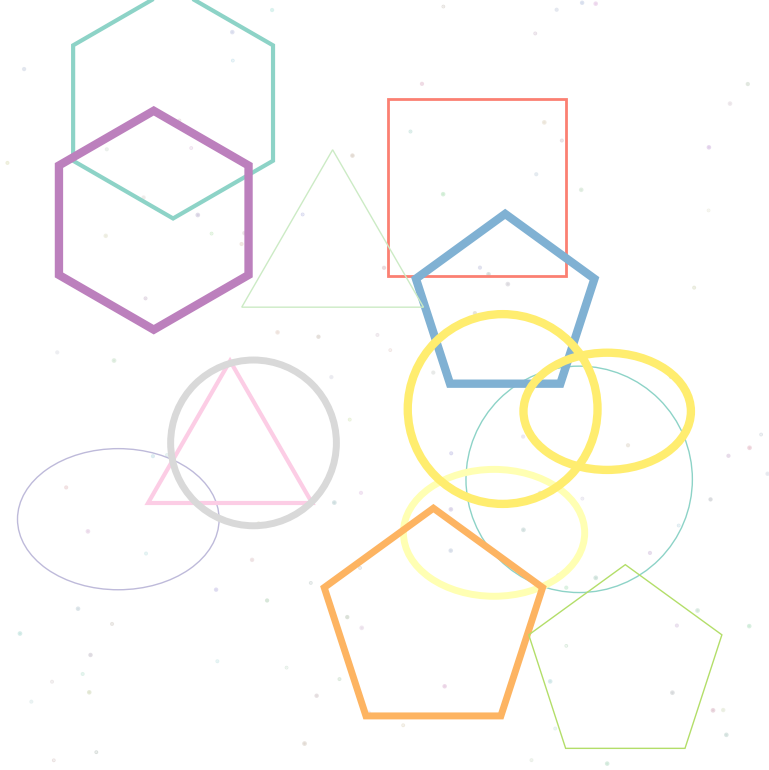[{"shape": "hexagon", "thickness": 1.5, "radius": 0.75, "center": [0.225, 0.866]}, {"shape": "circle", "thickness": 0.5, "radius": 0.74, "center": [0.752, 0.377]}, {"shape": "oval", "thickness": 2.5, "radius": 0.59, "center": [0.642, 0.308]}, {"shape": "oval", "thickness": 0.5, "radius": 0.65, "center": [0.154, 0.326]}, {"shape": "square", "thickness": 1, "radius": 0.58, "center": [0.62, 0.756]}, {"shape": "pentagon", "thickness": 3, "radius": 0.61, "center": [0.656, 0.6]}, {"shape": "pentagon", "thickness": 2.5, "radius": 0.75, "center": [0.563, 0.191]}, {"shape": "pentagon", "thickness": 0.5, "radius": 0.66, "center": [0.812, 0.135]}, {"shape": "triangle", "thickness": 1.5, "radius": 0.61, "center": [0.299, 0.408]}, {"shape": "circle", "thickness": 2.5, "radius": 0.54, "center": [0.329, 0.425]}, {"shape": "hexagon", "thickness": 3, "radius": 0.71, "center": [0.2, 0.714]}, {"shape": "triangle", "thickness": 0.5, "radius": 0.68, "center": [0.432, 0.669]}, {"shape": "circle", "thickness": 3, "radius": 0.62, "center": [0.653, 0.469]}, {"shape": "oval", "thickness": 3, "radius": 0.54, "center": [0.789, 0.466]}]